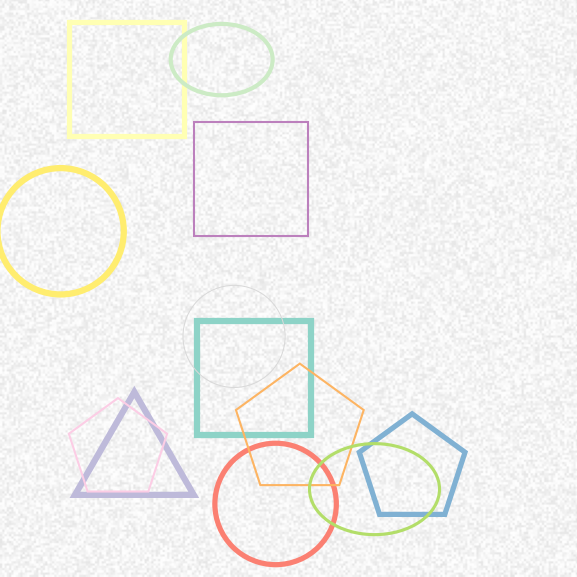[{"shape": "square", "thickness": 3, "radius": 0.49, "center": [0.439, 0.344]}, {"shape": "square", "thickness": 2.5, "radius": 0.5, "center": [0.219, 0.862]}, {"shape": "triangle", "thickness": 3, "radius": 0.59, "center": [0.233, 0.202]}, {"shape": "circle", "thickness": 2.5, "radius": 0.53, "center": [0.477, 0.126]}, {"shape": "pentagon", "thickness": 2.5, "radius": 0.48, "center": [0.714, 0.186]}, {"shape": "pentagon", "thickness": 1, "radius": 0.58, "center": [0.519, 0.253]}, {"shape": "oval", "thickness": 1.5, "radius": 0.56, "center": [0.649, 0.152]}, {"shape": "pentagon", "thickness": 1, "radius": 0.45, "center": [0.204, 0.22]}, {"shape": "circle", "thickness": 0.5, "radius": 0.44, "center": [0.405, 0.417]}, {"shape": "square", "thickness": 1, "radius": 0.49, "center": [0.434, 0.689]}, {"shape": "oval", "thickness": 2, "radius": 0.44, "center": [0.384, 0.896]}, {"shape": "circle", "thickness": 3, "radius": 0.55, "center": [0.105, 0.599]}]